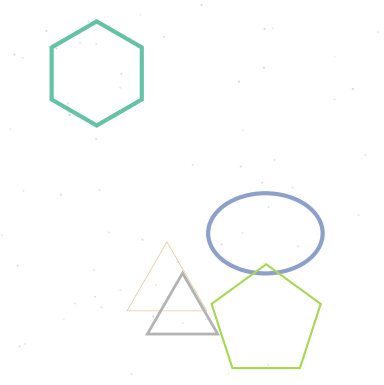[{"shape": "hexagon", "thickness": 3, "radius": 0.68, "center": [0.251, 0.809]}, {"shape": "oval", "thickness": 3, "radius": 0.74, "center": [0.689, 0.394]}, {"shape": "pentagon", "thickness": 1.5, "radius": 0.75, "center": [0.691, 0.165]}, {"shape": "triangle", "thickness": 0.5, "radius": 0.6, "center": [0.434, 0.252]}, {"shape": "triangle", "thickness": 2, "radius": 0.53, "center": [0.474, 0.185]}]